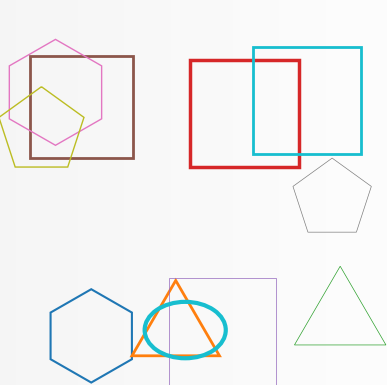[{"shape": "hexagon", "thickness": 1.5, "radius": 0.61, "center": [0.235, 0.128]}, {"shape": "triangle", "thickness": 2, "radius": 0.65, "center": [0.453, 0.141]}, {"shape": "triangle", "thickness": 0.5, "radius": 0.68, "center": [0.878, 0.172]}, {"shape": "square", "thickness": 2.5, "radius": 0.7, "center": [0.631, 0.705]}, {"shape": "square", "thickness": 0.5, "radius": 0.69, "center": [0.574, 0.14]}, {"shape": "square", "thickness": 2, "radius": 0.67, "center": [0.21, 0.722]}, {"shape": "hexagon", "thickness": 1, "radius": 0.69, "center": [0.143, 0.76]}, {"shape": "pentagon", "thickness": 0.5, "radius": 0.53, "center": [0.857, 0.483]}, {"shape": "pentagon", "thickness": 1, "radius": 0.58, "center": [0.107, 0.659]}, {"shape": "square", "thickness": 2, "radius": 0.7, "center": [0.792, 0.739]}, {"shape": "oval", "thickness": 3, "radius": 0.52, "center": [0.478, 0.143]}]